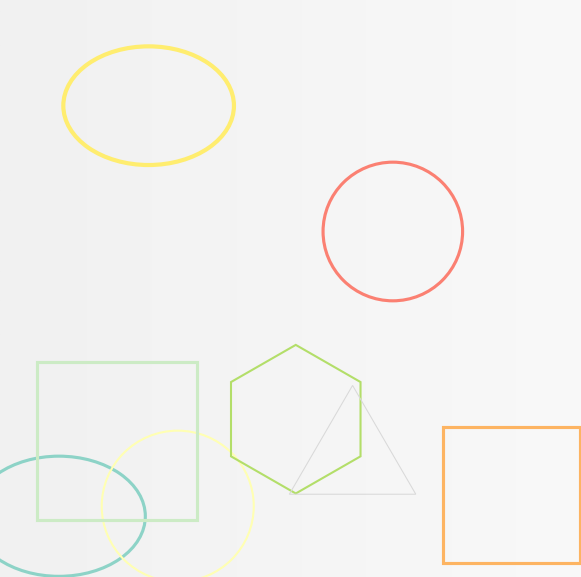[{"shape": "oval", "thickness": 1.5, "radius": 0.74, "center": [0.101, 0.105]}, {"shape": "circle", "thickness": 1, "radius": 0.65, "center": [0.306, 0.123]}, {"shape": "circle", "thickness": 1.5, "radius": 0.6, "center": [0.676, 0.598]}, {"shape": "square", "thickness": 1.5, "radius": 0.59, "center": [0.879, 0.142]}, {"shape": "hexagon", "thickness": 1, "radius": 0.64, "center": [0.509, 0.273]}, {"shape": "triangle", "thickness": 0.5, "radius": 0.63, "center": [0.607, 0.206]}, {"shape": "square", "thickness": 1.5, "radius": 0.69, "center": [0.202, 0.236]}, {"shape": "oval", "thickness": 2, "radius": 0.73, "center": [0.256, 0.816]}]